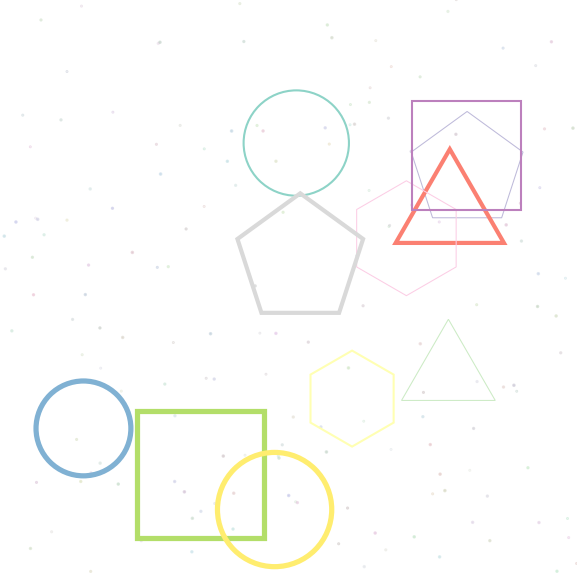[{"shape": "circle", "thickness": 1, "radius": 0.46, "center": [0.513, 0.751]}, {"shape": "hexagon", "thickness": 1, "radius": 0.42, "center": [0.61, 0.309]}, {"shape": "pentagon", "thickness": 0.5, "radius": 0.51, "center": [0.809, 0.704]}, {"shape": "triangle", "thickness": 2, "radius": 0.54, "center": [0.779, 0.633]}, {"shape": "circle", "thickness": 2.5, "radius": 0.41, "center": [0.145, 0.257]}, {"shape": "square", "thickness": 2.5, "radius": 0.55, "center": [0.348, 0.177]}, {"shape": "hexagon", "thickness": 0.5, "radius": 0.5, "center": [0.704, 0.587]}, {"shape": "pentagon", "thickness": 2, "radius": 0.57, "center": [0.52, 0.55]}, {"shape": "square", "thickness": 1, "radius": 0.47, "center": [0.808, 0.73]}, {"shape": "triangle", "thickness": 0.5, "radius": 0.47, "center": [0.776, 0.353]}, {"shape": "circle", "thickness": 2.5, "radius": 0.49, "center": [0.475, 0.117]}]